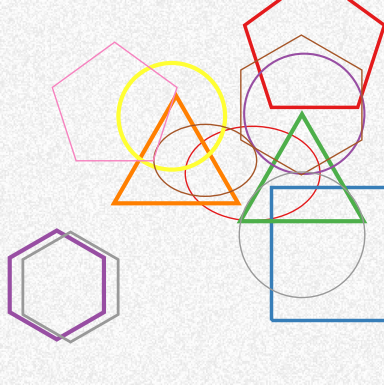[{"shape": "oval", "thickness": 1, "radius": 0.88, "center": [0.656, 0.549]}, {"shape": "pentagon", "thickness": 2.5, "radius": 0.95, "center": [0.817, 0.875]}, {"shape": "square", "thickness": 2.5, "radius": 0.86, "center": [0.877, 0.341]}, {"shape": "triangle", "thickness": 3, "radius": 0.93, "center": [0.784, 0.518]}, {"shape": "circle", "thickness": 1.5, "radius": 0.78, "center": [0.79, 0.704]}, {"shape": "hexagon", "thickness": 3, "radius": 0.71, "center": [0.148, 0.26]}, {"shape": "triangle", "thickness": 3, "radius": 0.93, "center": [0.457, 0.565]}, {"shape": "circle", "thickness": 3, "radius": 0.69, "center": [0.446, 0.698]}, {"shape": "hexagon", "thickness": 1, "radius": 0.91, "center": [0.783, 0.727]}, {"shape": "oval", "thickness": 1, "radius": 0.67, "center": [0.533, 0.584]}, {"shape": "pentagon", "thickness": 1, "radius": 0.85, "center": [0.298, 0.72]}, {"shape": "hexagon", "thickness": 2, "radius": 0.71, "center": [0.183, 0.254]}, {"shape": "circle", "thickness": 1, "radius": 0.82, "center": [0.785, 0.39]}]